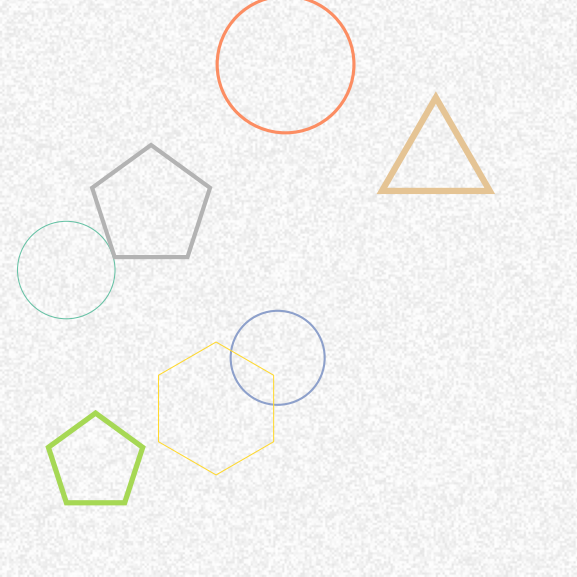[{"shape": "circle", "thickness": 0.5, "radius": 0.42, "center": [0.115, 0.532]}, {"shape": "circle", "thickness": 1.5, "radius": 0.59, "center": [0.494, 0.888]}, {"shape": "circle", "thickness": 1, "radius": 0.41, "center": [0.481, 0.38]}, {"shape": "pentagon", "thickness": 2.5, "radius": 0.43, "center": [0.165, 0.198]}, {"shape": "hexagon", "thickness": 0.5, "radius": 0.58, "center": [0.374, 0.292]}, {"shape": "triangle", "thickness": 3, "radius": 0.54, "center": [0.755, 0.722]}, {"shape": "pentagon", "thickness": 2, "radius": 0.54, "center": [0.262, 0.641]}]